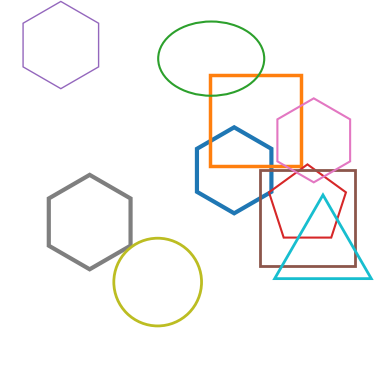[{"shape": "hexagon", "thickness": 3, "radius": 0.56, "center": [0.608, 0.558]}, {"shape": "square", "thickness": 2.5, "radius": 0.59, "center": [0.664, 0.687]}, {"shape": "oval", "thickness": 1.5, "radius": 0.69, "center": [0.549, 0.848]}, {"shape": "pentagon", "thickness": 1.5, "radius": 0.53, "center": [0.799, 0.468]}, {"shape": "hexagon", "thickness": 1, "radius": 0.57, "center": [0.158, 0.883]}, {"shape": "square", "thickness": 2, "radius": 0.62, "center": [0.799, 0.433]}, {"shape": "hexagon", "thickness": 1.5, "radius": 0.55, "center": [0.815, 0.635]}, {"shape": "hexagon", "thickness": 3, "radius": 0.61, "center": [0.233, 0.423]}, {"shape": "circle", "thickness": 2, "radius": 0.57, "center": [0.41, 0.267]}, {"shape": "triangle", "thickness": 2, "radius": 0.72, "center": [0.839, 0.349]}]